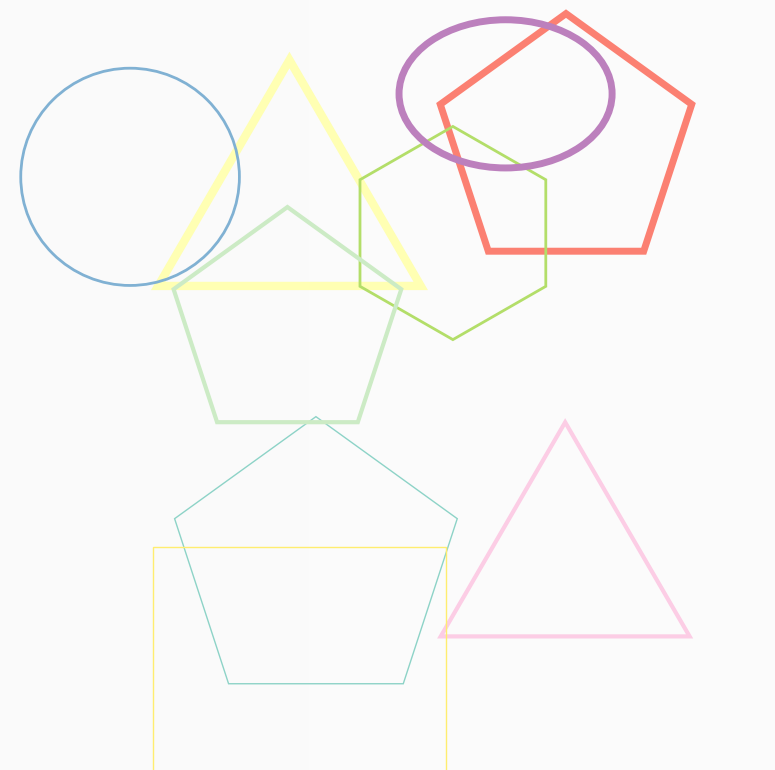[{"shape": "pentagon", "thickness": 0.5, "radius": 0.96, "center": [0.408, 0.267]}, {"shape": "triangle", "thickness": 3, "radius": 0.98, "center": [0.374, 0.726]}, {"shape": "pentagon", "thickness": 2.5, "radius": 0.85, "center": [0.73, 0.812]}, {"shape": "circle", "thickness": 1, "radius": 0.71, "center": [0.168, 0.77]}, {"shape": "hexagon", "thickness": 1, "radius": 0.69, "center": [0.584, 0.697]}, {"shape": "triangle", "thickness": 1.5, "radius": 0.93, "center": [0.729, 0.266]}, {"shape": "oval", "thickness": 2.5, "radius": 0.69, "center": [0.652, 0.878]}, {"shape": "pentagon", "thickness": 1.5, "radius": 0.77, "center": [0.371, 0.577]}, {"shape": "square", "thickness": 0.5, "radius": 0.94, "center": [0.387, 0.1]}]